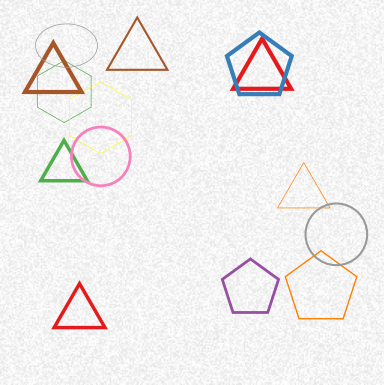[{"shape": "triangle", "thickness": 2.5, "radius": 0.38, "center": [0.207, 0.187]}, {"shape": "triangle", "thickness": 3, "radius": 0.43, "center": [0.681, 0.813]}, {"shape": "pentagon", "thickness": 3, "radius": 0.44, "center": [0.674, 0.827]}, {"shape": "hexagon", "thickness": 0.5, "radius": 0.4, "center": [0.167, 0.762]}, {"shape": "triangle", "thickness": 2.5, "radius": 0.35, "center": [0.166, 0.566]}, {"shape": "pentagon", "thickness": 2, "radius": 0.38, "center": [0.65, 0.251]}, {"shape": "triangle", "thickness": 0.5, "radius": 0.39, "center": [0.789, 0.499]}, {"shape": "pentagon", "thickness": 1, "radius": 0.49, "center": [0.834, 0.251]}, {"shape": "hexagon", "thickness": 0.5, "radius": 0.47, "center": [0.261, 0.695]}, {"shape": "triangle", "thickness": 1.5, "radius": 0.45, "center": [0.356, 0.864]}, {"shape": "triangle", "thickness": 3, "radius": 0.42, "center": [0.138, 0.803]}, {"shape": "circle", "thickness": 2, "radius": 0.38, "center": [0.262, 0.594]}, {"shape": "circle", "thickness": 1.5, "radius": 0.4, "center": [0.874, 0.391]}, {"shape": "oval", "thickness": 0.5, "radius": 0.4, "center": [0.173, 0.882]}]